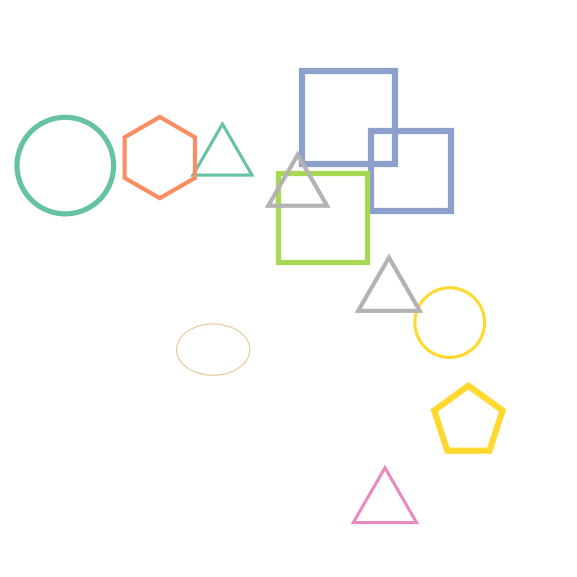[{"shape": "circle", "thickness": 2.5, "radius": 0.42, "center": [0.113, 0.712]}, {"shape": "triangle", "thickness": 1.5, "radius": 0.3, "center": [0.385, 0.725]}, {"shape": "hexagon", "thickness": 2, "radius": 0.35, "center": [0.277, 0.726]}, {"shape": "square", "thickness": 3, "radius": 0.35, "center": [0.712, 0.703]}, {"shape": "square", "thickness": 3, "radius": 0.4, "center": [0.604, 0.795]}, {"shape": "triangle", "thickness": 1.5, "radius": 0.32, "center": [0.667, 0.126]}, {"shape": "square", "thickness": 2.5, "radius": 0.39, "center": [0.558, 0.623]}, {"shape": "pentagon", "thickness": 3, "radius": 0.31, "center": [0.811, 0.269]}, {"shape": "circle", "thickness": 1.5, "radius": 0.3, "center": [0.779, 0.44]}, {"shape": "oval", "thickness": 0.5, "radius": 0.32, "center": [0.369, 0.394]}, {"shape": "triangle", "thickness": 2, "radius": 0.29, "center": [0.515, 0.672]}, {"shape": "triangle", "thickness": 2, "radius": 0.31, "center": [0.674, 0.492]}]